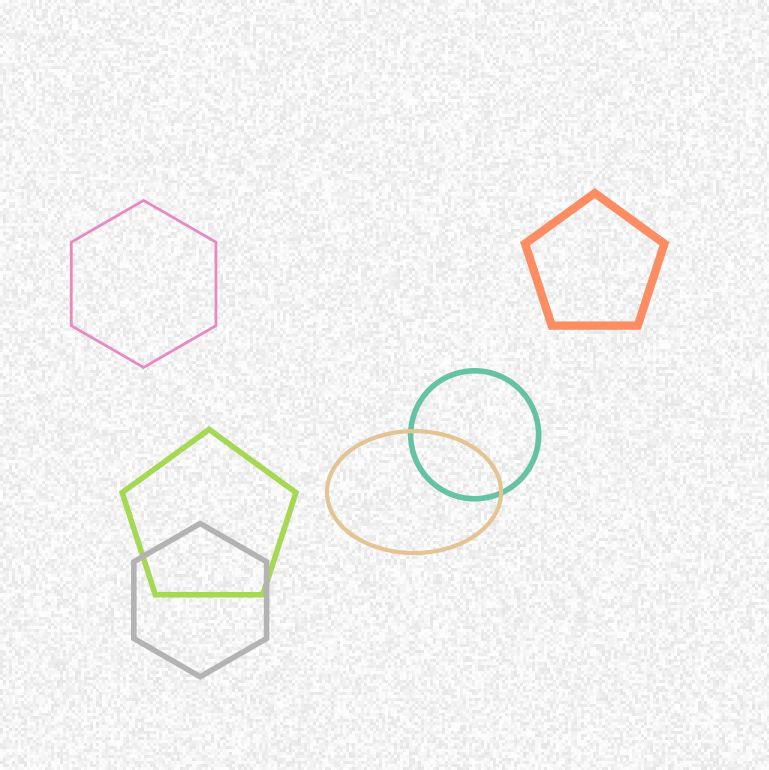[{"shape": "circle", "thickness": 2, "radius": 0.42, "center": [0.616, 0.435]}, {"shape": "pentagon", "thickness": 3, "radius": 0.48, "center": [0.772, 0.654]}, {"shape": "hexagon", "thickness": 1, "radius": 0.54, "center": [0.187, 0.631]}, {"shape": "pentagon", "thickness": 2, "radius": 0.59, "center": [0.272, 0.324]}, {"shape": "oval", "thickness": 1.5, "radius": 0.57, "center": [0.538, 0.361]}, {"shape": "hexagon", "thickness": 2, "radius": 0.5, "center": [0.26, 0.221]}]